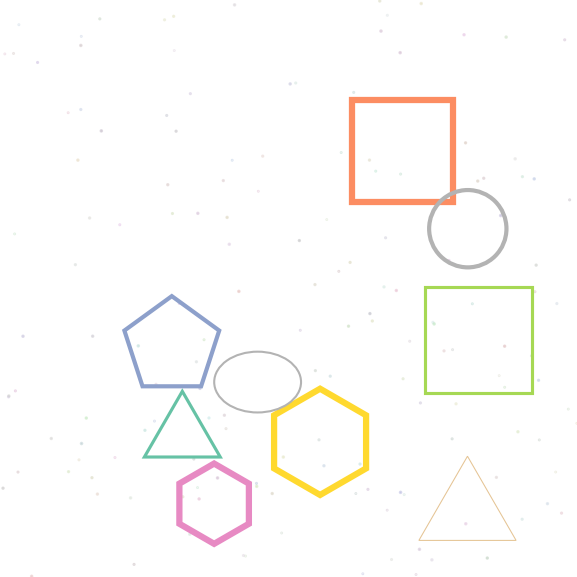[{"shape": "triangle", "thickness": 1.5, "radius": 0.38, "center": [0.316, 0.246]}, {"shape": "square", "thickness": 3, "radius": 0.44, "center": [0.697, 0.738]}, {"shape": "pentagon", "thickness": 2, "radius": 0.43, "center": [0.297, 0.4]}, {"shape": "hexagon", "thickness": 3, "radius": 0.35, "center": [0.371, 0.127]}, {"shape": "square", "thickness": 1.5, "radius": 0.46, "center": [0.829, 0.411]}, {"shape": "hexagon", "thickness": 3, "radius": 0.46, "center": [0.554, 0.234]}, {"shape": "triangle", "thickness": 0.5, "radius": 0.49, "center": [0.809, 0.112]}, {"shape": "oval", "thickness": 1, "radius": 0.38, "center": [0.446, 0.338]}, {"shape": "circle", "thickness": 2, "radius": 0.33, "center": [0.81, 0.603]}]